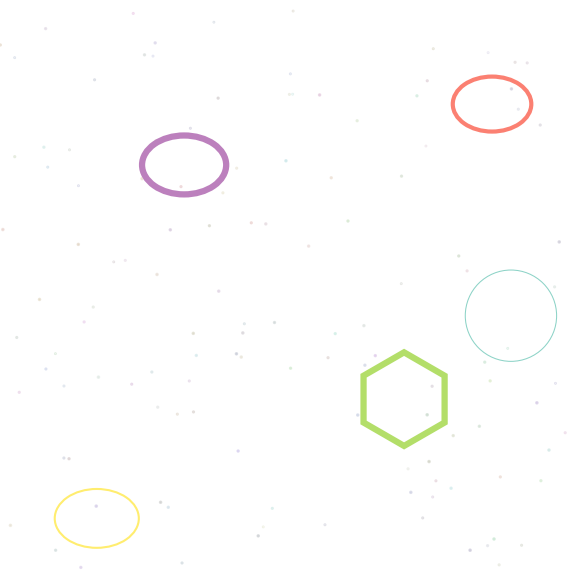[{"shape": "circle", "thickness": 0.5, "radius": 0.4, "center": [0.885, 0.452]}, {"shape": "oval", "thickness": 2, "radius": 0.34, "center": [0.852, 0.819]}, {"shape": "hexagon", "thickness": 3, "radius": 0.41, "center": [0.7, 0.308]}, {"shape": "oval", "thickness": 3, "radius": 0.36, "center": [0.319, 0.714]}, {"shape": "oval", "thickness": 1, "radius": 0.36, "center": [0.168, 0.101]}]